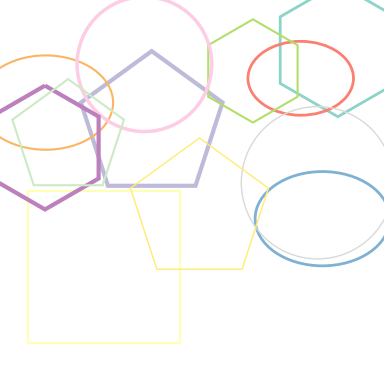[{"shape": "hexagon", "thickness": 2, "radius": 0.87, "center": [0.878, 0.87]}, {"shape": "square", "thickness": 1.5, "radius": 0.99, "center": [0.271, 0.307]}, {"shape": "pentagon", "thickness": 3, "radius": 0.97, "center": [0.394, 0.674]}, {"shape": "oval", "thickness": 2, "radius": 0.69, "center": [0.781, 0.797]}, {"shape": "oval", "thickness": 2, "radius": 0.87, "center": [0.838, 0.432]}, {"shape": "oval", "thickness": 1.5, "radius": 0.87, "center": [0.119, 0.734]}, {"shape": "hexagon", "thickness": 1.5, "radius": 0.67, "center": [0.657, 0.816]}, {"shape": "circle", "thickness": 2.5, "radius": 0.87, "center": [0.375, 0.833]}, {"shape": "circle", "thickness": 1, "radius": 0.99, "center": [0.825, 0.525]}, {"shape": "hexagon", "thickness": 3, "radius": 0.8, "center": [0.117, 0.617]}, {"shape": "pentagon", "thickness": 1.5, "radius": 0.76, "center": [0.177, 0.642]}, {"shape": "pentagon", "thickness": 1, "radius": 0.94, "center": [0.518, 0.453]}]